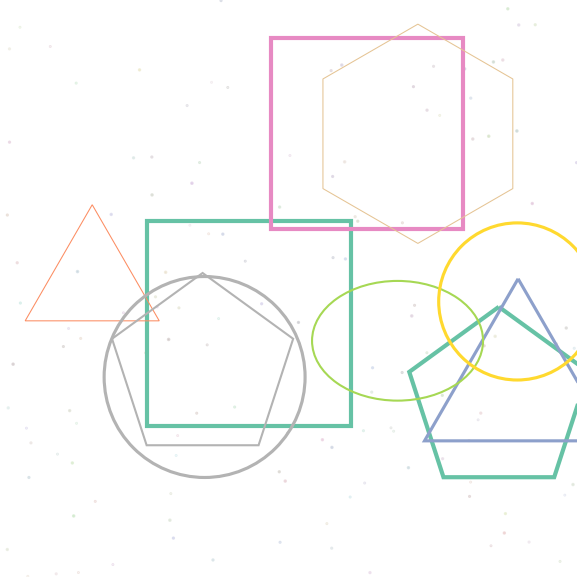[{"shape": "pentagon", "thickness": 2, "radius": 0.82, "center": [0.864, 0.305]}, {"shape": "square", "thickness": 2, "radius": 0.88, "center": [0.432, 0.439]}, {"shape": "triangle", "thickness": 0.5, "radius": 0.67, "center": [0.16, 0.511]}, {"shape": "triangle", "thickness": 1.5, "radius": 0.94, "center": [0.897, 0.329]}, {"shape": "square", "thickness": 2, "radius": 0.83, "center": [0.635, 0.768]}, {"shape": "oval", "thickness": 1, "radius": 0.74, "center": [0.688, 0.409]}, {"shape": "circle", "thickness": 1.5, "radius": 0.68, "center": [0.896, 0.477]}, {"shape": "hexagon", "thickness": 0.5, "radius": 0.95, "center": [0.724, 0.767]}, {"shape": "circle", "thickness": 1.5, "radius": 0.87, "center": [0.354, 0.346]}, {"shape": "pentagon", "thickness": 1, "radius": 0.82, "center": [0.351, 0.362]}]